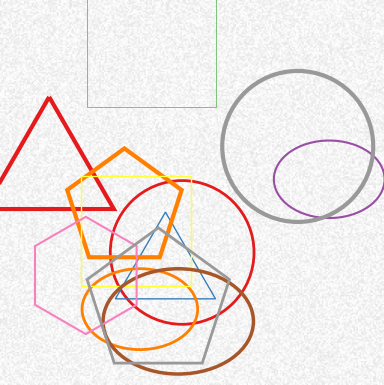[{"shape": "triangle", "thickness": 3, "radius": 0.97, "center": [0.128, 0.554]}, {"shape": "circle", "thickness": 2, "radius": 0.93, "center": [0.473, 0.344]}, {"shape": "triangle", "thickness": 1, "radius": 0.75, "center": [0.43, 0.299]}, {"shape": "square", "thickness": 0.5, "radius": 0.84, "center": [0.394, 0.889]}, {"shape": "oval", "thickness": 1.5, "radius": 0.72, "center": [0.855, 0.534]}, {"shape": "oval", "thickness": 2, "radius": 0.75, "center": [0.363, 0.197]}, {"shape": "pentagon", "thickness": 3, "radius": 0.78, "center": [0.323, 0.458]}, {"shape": "square", "thickness": 1, "radius": 0.71, "center": [0.354, 0.399]}, {"shape": "oval", "thickness": 2.5, "radius": 0.98, "center": [0.463, 0.165]}, {"shape": "hexagon", "thickness": 1.5, "radius": 0.76, "center": [0.223, 0.285]}, {"shape": "pentagon", "thickness": 2, "radius": 0.97, "center": [0.411, 0.214]}, {"shape": "circle", "thickness": 3, "radius": 0.98, "center": [0.773, 0.62]}]